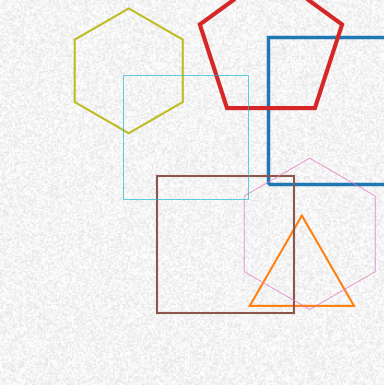[{"shape": "square", "thickness": 2.5, "radius": 0.96, "center": [0.886, 0.713]}, {"shape": "triangle", "thickness": 1.5, "radius": 0.78, "center": [0.784, 0.284]}, {"shape": "pentagon", "thickness": 3, "radius": 0.97, "center": [0.704, 0.876]}, {"shape": "square", "thickness": 1.5, "radius": 0.89, "center": [0.584, 0.365]}, {"shape": "hexagon", "thickness": 0.5, "radius": 0.98, "center": [0.804, 0.393]}, {"shape": "hexagon", "thickness": 1.5, "radius": 0.81, "center": [0.334, 0.816]}, {"shape": "square", "thickness": 0.5, "radius": 0.81, "center": [0.482, 0.645]}]